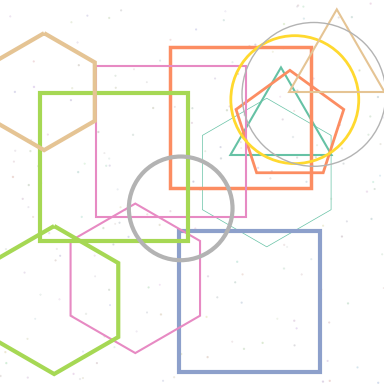[{"shape": "triangle", "thickness": 1.5, "radius": 0.76, "center": [0.73, 0.673]}, {"shape": "hexagon", "thickness": 0.5, "radius": 0.96, "center": [0.693, 0.552]}, {"shape": "pentagon", "thickness": 2, "radius": 0.74, "center": [0.753, 0.67]}, {"shape": "square", "thickness": 2.5, "radius": 0.92, "center": [0.625, 0.695]}, {"shape": "square", "thickness": 3, "radius": 0.91, "center": [0.648, 0.217]}, {"shape": "hexagon", "thickness": 1.5, "radius": 0.97, "center": [0.351, 0.277]}, {"shape": "square", "thickness": 1.5, "radius": 0.97, "center": [0.444, 0.633]}, {"shape": "square", "thickness": 3, "radius": 0.96, "center": [0.297, 0.566]}, {"shape": "hexagon", "thickness": 3, "radius": 0.96, "center": [0.141, 0.221]}, {"shape": "circle", "thickness": 2, "radius": 0.83, "center": [0.766, 0.741]}, {"shape": "triangle", "thickness": 1.5, "radius": 0.72, "center": [0.875, 0.833]}, {"shape": "hexagon", "thickness": 3, "radius": 0.76, "center": [0.115, 0.762]}, {"shape": "circle", "thickness": 3, "radius": 0.67, "center": [0.469, 0.459]}, {"shape": "circle", "thickness": 1, "radius": 0.93, "center": [0.815, 0.755]}]